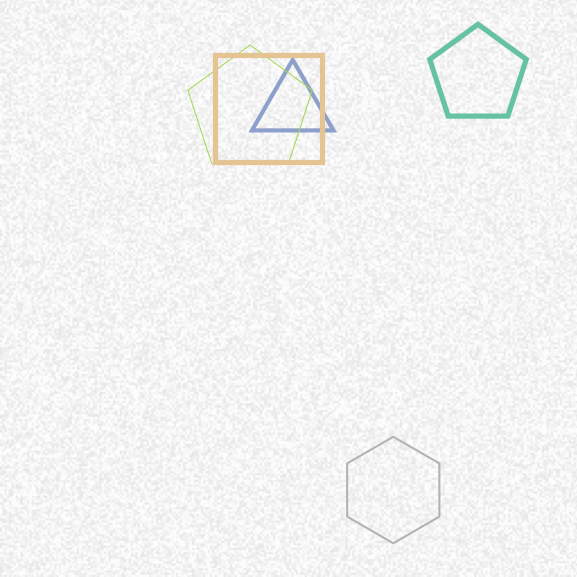[{"shape": "pentagon", "thickness": 2.5, "radius": 0.44, "center": [0.828, 0.869]}, {"shape": "triangle", "thickness": 2, "radius": 0.41, "center": [0.507, 0.814]}, {"shape": "pentagon", "thickness": 0.5, "radius": 0.57, "center": [0.433, 0.808]}, {"shape": "square", "thickness": 2.5, "radius": 0.46, "center": [0.465, 0.811]}, {"shape": "hexagon", "thickness": 1, "radius": 0.46, "center": [0.681, 0.151]}]